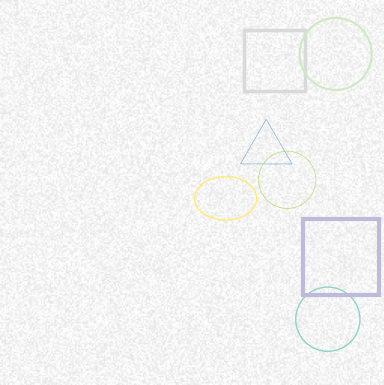[{"shape": "circle", "thickness": 1, "radius": 0.42, "center": [0.852, 0.171]}, {"shape": "square", "thickness": 3, "radius": 0.5, "center": [0.885, 0.333]}, {"shape": "triangle", "thickness": 0.5, "radius": 0.39, "center": [0.692, 0.613]}, {"shape": "circle", "thickness": 0.5, "radius": 0.37, "center": [0.746, 0.533]}, {"shape": "square", "thickness": 2.5, "radius": 0.4, "center": [0.714, 0.843]}, {"shape": "circle", "thickness": 1.5, "radius": 0.47, "center": [0.872, 0.86]}, {"shape": "oval", "thickness": 1, "radius": 0.4, "center": [0.586, 0.485]}]